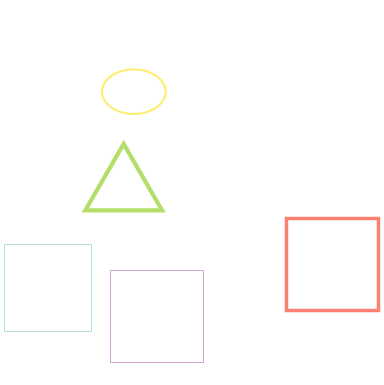[{"shape": "square", "thickness": 0.5, "radius": 0.56, "center": [0.124, 0.253]}, {"shape": "square", "thickness": 2.5, "radius": 0.6, "center": [0.863, 0.313]}, {"shape": "triangle", "thickness": 3, "radius": 0.58, "center": [0.321, 0.511]}, {"shape": "square", "thickness": 0.5, "radius": 0.6, "center": [0.406, 0.179]}, {"shape": "oval", "thickness": 1.5, "radius": 0.41, "center": [0.348, 0.762]}]